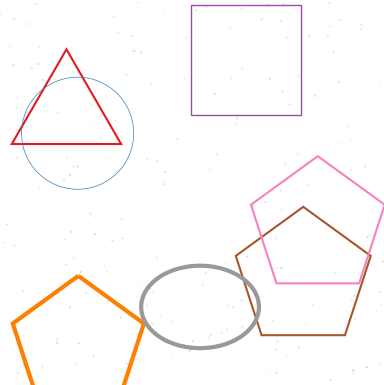[{"shape": "triangle", "thickness": 1.5, "radius": 0.82, "center": [0.173, 0.708]}, {"shape": "circle", "thickness": 0.5, "radius": 0.73, "center": [0.202, 0.654]}, {"shape": "square", "thickness": 1, "radius": 0.72, "center": [0.639, 0.845]}, {"shape": "pentagon", "thickness": 3, "radius": 0.9, "center": [0.203, 0.104]}, {"shape": "pentagon", "thickness": 1.5, "radius": 0.92, "center": [0.788, 0.278]}, {"shape": "pentagon", "thickness": 1.5, "radius": 0.91, "center": [0.826, 0.412]}, {"shape": "oval", "thickness": 3, "radius": 0.76, "center": [0.52, 0.203]}]